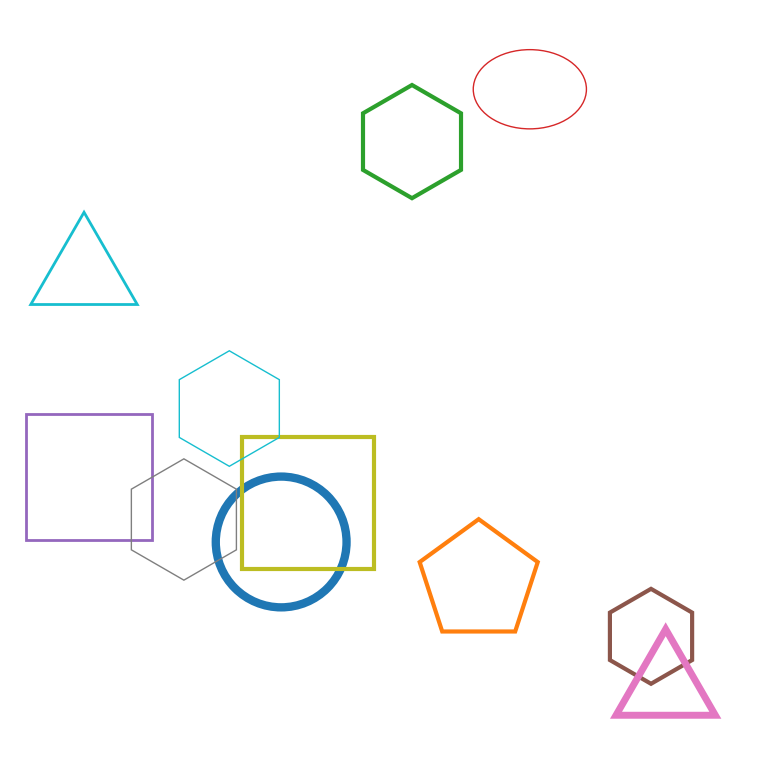[{"shape": "circle", "thickness": 3, "radius": 0.42, "center": [0.365, 0.296]}, {"shape": "pentagon", "thickness": 1.5, "radius": 0.4, "center": [0.622, 0.245]}, {"shape": "hexagon", "thickness": 1.5, "radius": 0.37, "center": [0.535, 0.816]}, {"shape": "oval", "thickness": 0.5, "radius": 0.37, "center": [0.688, 0.884]}, {"shape": "square", "thickness": 1, "radius": 0.41, "center": [0.116, 0.381]}, {"shape": "hexagon", "thickness": 1.5, "radius": 0.31, "center": [0.845, 0.174]}, {"shape": "triangle", "thickness": 2.5, "radius": 0.37, "center": [0.865, 0.108]}, {"shape": "hexagon", "thickness": 0.5, "radius": 0.39, "center": [0.239, 0.325]}, {"shape": "square", "thickness": 1.5, "radius": 0.43, "center": [0.4, 0.347]}, {"shape": "triangle", "thickness": 1, "radius": 0.4, "center": [0.109, 0.644]}, {"shape": "hexagon", "thickness": 0.5, "radius": 0.38, "center": [0.298, 0.469]}]